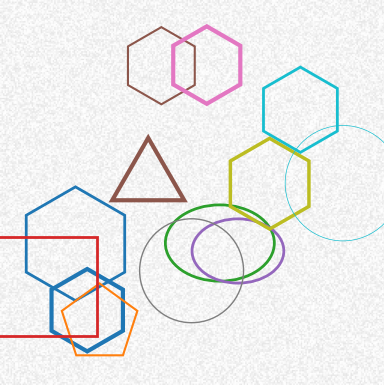[{"shape": "hexagon", "thickness": 2, "radius": 0.74, "center": [0.196, 0.367]}, {"shape": "hexagon", "thickness": 3, "radius": 0.54, "center": [0.227, 0.194]}, {"shape": "pentagon", "thickness": 1.5, "radius": 0.52, "center": [0.259, 0.161]}, {"shape": "oval", "thickness": 2, "radius": 0.71, "center": [0.571, 0.369]}, {"shape": "square", "thickness": 2, "radius": 0.64, "center": [0.125, 0.255]}, {"shape": "oval", "thickness": 2, "radius": 0.6, "center": [0.618, 0.348]}, {"shape": "triangle", "thickness": 3, "radius": 0.54, "center": [0.385, 0.534]}, {"shape": "hexagon", "thickness": 1.5, "radius": 0.5, "center": [0.419, 0.829]}, {"shape": "hexagon", "thickness": 3, "radius": 0.5, "center": [0.537, 0.831]}, {"shape": "circle", "thickness": 1, "radius": 0.67, "center": [0.498, 0.297]}, {"shape": "hexagon", "thickness": 2.5, "radius": 0.59, "center": [0.7, 0.523]}, {"shape": "hexagon", "thickness": 2, "radius": 0.55, "center": [0.78, 0.715]}, {"shape": "circle", "thickness": 0.5, "radius": 0.75, "center": [0.891, 0.524]}]